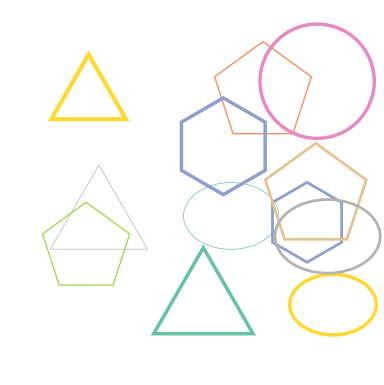[{"shape": "triangle", "thickness": 2.5, "radius": 0.75, "center": [0.528, 0.208]}, {"shape": "oval", "thickness": 0.5, "radius": 0.62, "center": [0.6, 0.439]}, {"shape": "pentagon", "thickness": 1, "radius": 0.66, "center": [0.683, 0.76]}, {"shape": "hexagon", "thickness": 2.5, "radius": 0.63, "center": [0.58, 0.62]}, {"shape": "hexagon", "thickness": 2, "radius": 0.52, "center": [0.798, 0.422]}, {"shape": "circle", "thickness": 2.5, "radius": 0.74, "center": [0.824, 0.789]}, {"shape": "pentagon", "thickness": 1, "radius": 0.59, "center": [0.224, 0.356]}, {"shape": "triangle", "thickness": 3, "radius": 0.56, "center": [0.23, 0.747]}, {"shape": "oval", "thickness": 2.5, "radius": 0.56, "center": [0.865, 0.209]}, {"shape": "pentagon", "thickness": 2, "radius": 0.69, "center": [0.82, 0.49]}, {"shape": "triangle", "thickness": 0.5, "radius": 0.73, "center": [0.257, 0.426]}, {"shape": "oval", "thickness": 2, "radius": 0.68, "center": [0.851, 0.386]}]